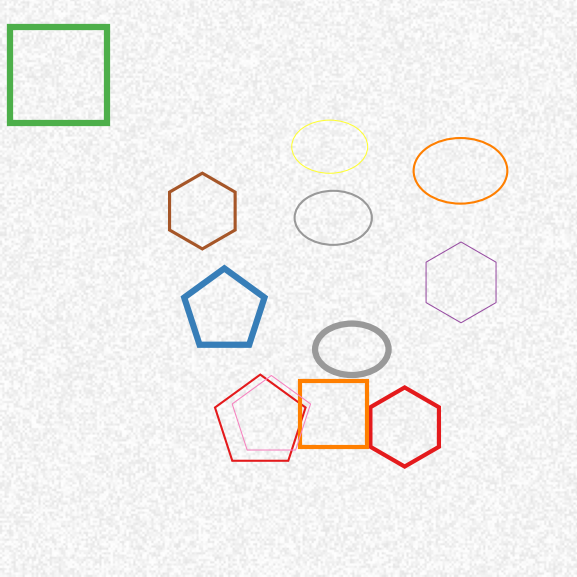[{"shape": "pentagon", "thickness": 1, "radius": 0.41, "center": [0.451, 0.268]}, {"shape": "hexagon", "thickness": 2, "radius": 0.34, "center": [0.701, 0.26]}, {"shape": "pentagon", "thickness": 3, "radius": 0.37, "center": [0.388, 0.461]}, {"shape": "square", "thickness": 3, "radius": 0.42, "center": [0.101, 0.869]}, {"shape": "hexagon", "thickness": 0.5, "radius": 0.35, "center": [0.798, 0.51]}, {"shape": "oval", "thickness": 1, "radius": 0.41, "center": [0.797, 0.703]}, {"shape": "square", "thickness": 2, "radius": 0.29, "center": [0.577, 0.282]}, {"shape": "oval", "thickness": 0.5, "radius": 0.33, "center": [0.571, 0.745]}, {"shape": "hexagon", "thickness": 1.5, "radius": 0.33, "center": [0.35, 0.634]}, {"shape": "pentagon", "thickness": 0.5, "radius": 0.36, "center": [0.47, 0.278]}, {"shape": "oval", "thickness": 1, "radius": 0.33, "center": [0.577, 0.622]}, {"shape": "oval", "thickness": 3, "radius": 0.32, "center": [0.609, 0.394]}]